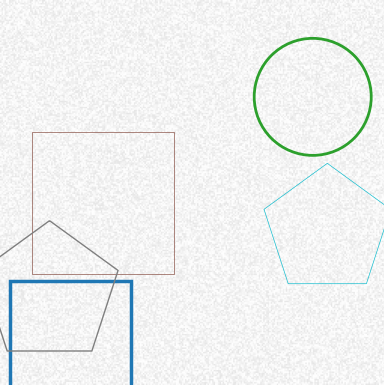[{"shape": "square", "thickness": 2.5, "radius": 0.78, "center": [0.183, 0.114]}, {"shape": "circle", "thickness": 2, "radius": 0.76, "center": [0.812, 0.748]}, {"shape": "square", "thickness": 0.5, "radius": 0.92, "center": [0.267, 0.472]}, {"shape": "pentagon", "thickness": 1, "radius": 0.94, "center": [0.129, 0.24]}, {"shape": "pentagon", "thickness": 0.5, "radius": 0.86, "center": [0.85, 0.403]}]